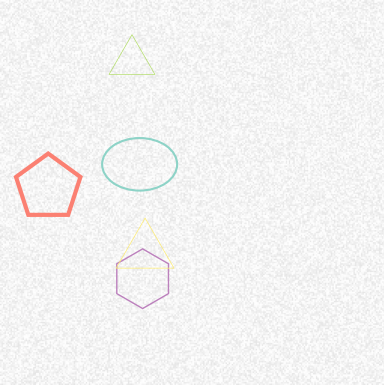[{"shape": "oval", "thickness": 1.5, "radius": 0.49, "center": [0.363, 0.573]}, {"shape": "pentagon", "thickness": 3, "radius": 0.44, "center": [0.125, 0.513]}, {"shape": "triangle", "thickness": 0.5, "radius": 0.34, "center": [0.343, 0.841]}, {"shape": "hexagon", "thickness": 1, "radius": 0.39, "center": [0.37, 0.276]}, {"shape": "triangle", "thickness": 0.5, "radius": 0.43, "center": [0.377, 0.347]}]